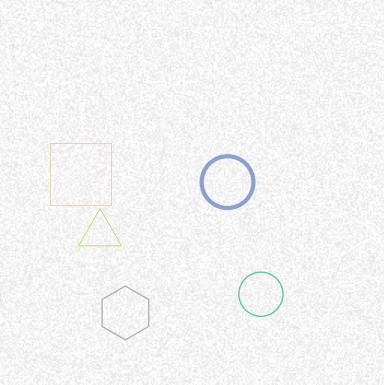[{"shape": "circle", "thickness": 1, "radius": 0.29, "center": [0.678, 0.236]}, {"shape": "circle", "thickness": 3, "radius": 0.34, "center": [0.591, 0.527]}, {"shape": "triangle", "thickness": 0.5, "radius": 0.32, "center": [0.26, 0.394]}, {"shape": "square", "thickness": 0.5, "radius": 0.4, "center": [0.209, 0.549]}, {"shape": "hexagon", "thickness": 1, "radius": 0.35, "center": [0.326, 0.187]}]